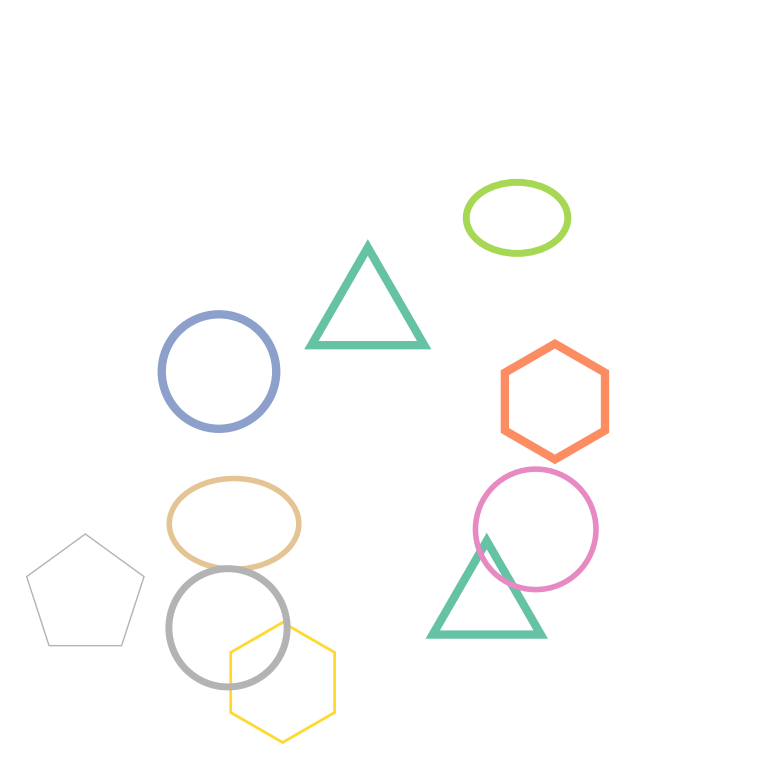[{"shape": "triangle", "thickness": 3, "radius": 0.41, "center": [0.632, 0.216]}, {"shape": "triangle", "thickness": 3, "radius": 0.42, "center": [0.478, 0.594]}, {"shape": "hexagon", "thickness": 3, "radius": 0.38, "center": [0.721, 0.478]}, {"shape": "circle", "thickness": 3, "radius": 0.37, "center": [0.284, 0.517]}, {"shape": "circle", "thickness": 2, "radius": 0.39, "center": [0.696, 0.313]}, {"shape": "oval", "thickness": 2.5, "radius": 0.33, "center": [0.671, 0.717]}, {"shape": "hexagon", "thickness": 1, "radius": 0.39, "center": [0.367, 0.114]}, {"shape": "oval", "thickness": 2, "radius": 0.42, "center": [0.304, 0.32]}, {"shape": "pentagon", "thickness": 0.5, "radius": 0.4, "center": [0.111, 0.226]}, {"shape": "circle", "thickness": 2.5, "radius": 0.38, "center": [0.296, 0.185]}]